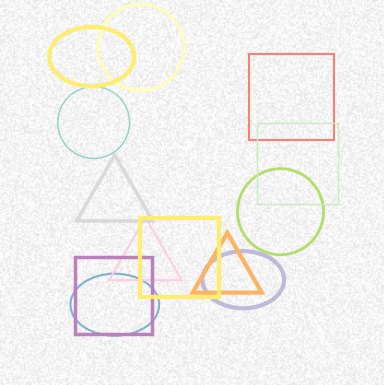[{"shape": "circle", "thickness": 1, "radius": 0.47, "center": [0.243, 0.682]}, {"shape": "circle", "thickness": 2, "radius": 0.56, "center": [0.367, 0.877]}, {"shape": "oval", "thickness": 3, "radius": 0.53, "center": [0.632, 0.273]}, {"shape": "square", "thickness": 1.5, "radius": 0.55, "center": [0.757, 0.748]}, {"shape": "oval", "thickness": 1.5, "radius": 0.58, "center": [0.298, 0.209]}, {"shape": "triangle", "thickness": 3, "radius": 0.52, "center": [0.59, 0.292]}, {"shape": "circle", "thickness": 2, "radius": 0.56, "center": [0.729, 0.45]}, {"shape": "triangle", "thickness": 1.5, "radius": 0.54, "center": [0.378, 0.327]}, {"shape": "triangle", "thickness": 2.5, "radius": 0.57, "center": [0.298, 0.483]}, {"shape": "square", "thickness": 2.5, "radius": 0.5, "center": [0.295, 0.233]}, {"shape": "square", "thickness": 1, "radius": 0.53, "center": [0.773, 0.575]}, {"shape": "square", "thickness": 3, "radius": 0.51, "center": [0.466, 0.331]}, {"shape": "oval", "thickness": 3, "radius": 0.55, "center": [0.238, 0.853]}]